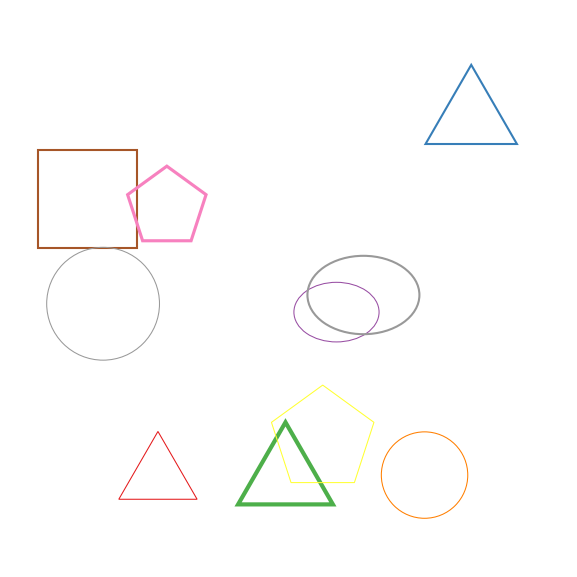[{"shape": "triangle", "thickness": 0.5, "radius": 0.39, "center": [0.274, 0.174]}, {"shape": "triangle", "thickness": 1, "radius": 0.46, "center": [0.816, 0.795]}, {"shape": "triangle", "thickness": 2, "radius": 0.47, "center": [0.494, 0.173]}, {"shape": "oval", "thickness": 0.5, "radius": 0.37, "center": [0.583, 0.459]}, {"shape": "circle", "thickness": 0.5, "radius": 0.37, "center": [0.735, 0.176]}, {"shape": "pentagon", "thickness": 0.5, "radius": 0.47, "center": [0.559, 0.239]}, {"shape": "square", "thickness": 1, "radius": 0.43, "center": [0.151, 0.654]}, {"shape": "pentagon", "thickness": 1.5, "radius": 0.36, "center": [0.289, 0.64]}, {"shape": "circle", "thickness": 0.5, "radius": 0.49, "center": [0.179, 0.473]}, {"shape": "oval", "thickness": 1, "radius": 0.48, "center": [0.629, 0.488]}]